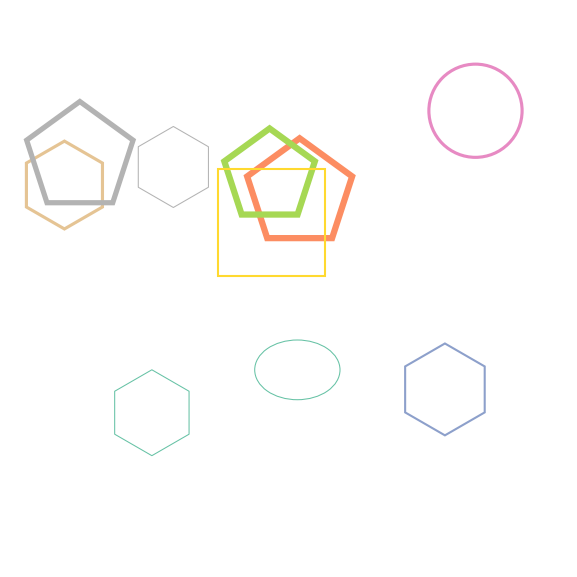[{"shape": "oval", "thickness": 0.5, "radius": 0.37, "center": [0.515, 0.359]}, {"shape": "hexagon", "thickness": 0.5, "radius": 0.37, "center": [0.263, 0.284]}, {"shape": "pentagon", "thickness": 3, "radius": 0.48, "center": [0.519, 0.664]}, {"shape": "hexagon", "thickness": 1, "radius": 0.4, "center": [0.77, 0.325]}, {"shape": "circle", "thickness": 1.5, "radius": 0.4, "center": [0.823, 0.807]}, {"shape": "pentagon", "thickness": 3, "radius": 0.41, "center": [0.467, 0.694]}, {"shape": "square", "thickness": 1, "radius": 0.46, "center": [0.47, 0.614]}, {"shape": "hexagon", "thickness": 1.5, "radius": 0.38, "center": [0.112, 0.679]}, {"shape": "pentagon", "thickness": 2.5, "radius": 0.48, "center": [0.138, 0.726]}, {"shape": "hexagon", "thickness": 0.5, "radius": 0.35, "center": [0.3, 0.71]}]